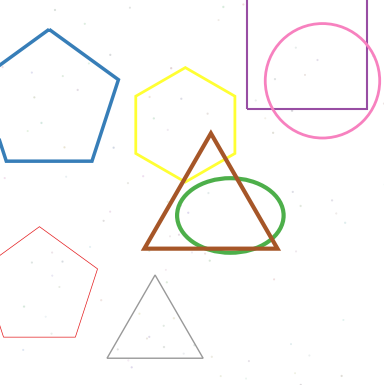[{"shape": "pentagon", "thickness": 0.5, "radius": 0.79, "center": [0.102, 0.253]}, {"shape": "pentagon", "thickness": 2.5, "radius": 0.95, "center": [0.128, 0.734]}, {"shape": "oval", "thickness": 3, "radius": 0.69, "center": [0.598, 0.44]}, {"shape": "square", "thickness": 1.5, "radius": 0.78, "center": [0.797, 0.872]}, {"shape": "hexagon", "thickness": 2, "radius": 0.74, "center": [0.481, 0.676]}, {"shape": "triangle", "thickness": 3, "radius": 1.0, "center": [0.548, 0.454]}, {"shape": "circle", "thickness": 2, "radius": 0.74, "center": [0.838, 0.79]}, {"shape": "triangle", "thickness": 1, "radius": 0.72, "center": [0.403, 0.142]}]